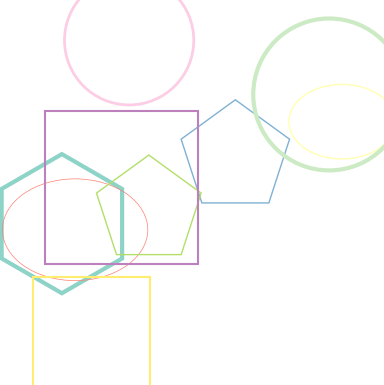[{"shape": "hexagon", "thickness": 3, "radius": 0.9, "center": [0.161, 0.419]}, {"shape": "oval", "thickness": 1, "radius": 0.69, "center": [0.889, 0.684]}, {"shape": "oval", "thickness": 0.5, "radius": 0.94, "center": [0.195, 0.403]}, {"shape": "pentagon", "thickness": 1, "radius": 0.74, "center": [0.611, 0.593]}, {"shape": "pentagon", "thickness": 1, "radius": 0.71, "center": [0.387, 0.454]}, {"shape": "circle", "thickness": 2, "radius": 0.84, "center": [0.335, 0.895]}, {"shape": "square", "thickness": 1.5, "radius": 0.99, "center": [0.315, 0.513]}, {"shape": "circle", "thickness": 3, "radius": 0.99, "center": [0.855, 0.755]}, {"shape": "square", "thickness": 1.5, "radius": 0.76, "center": [0.238, 0.13]}]